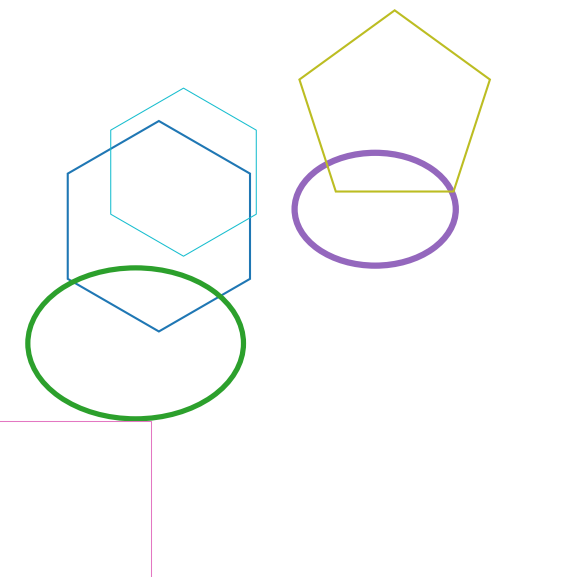[{"shape": "hexagon", "thickness": 1, "radius": 0.91, "center": [0.275, 0.607]}, {"shape": "oval", "thickness": 2.5, "radius": 0.93, "center": [0.235, 0.405]}, {"shape": "oval", "thickness": 3, "radius": 0.7, "center": [0.65, 0.637]}, {"shape": "square", "thickness": 0.5, "radius": 0.74, "center": [0.113, 0.121]}, {"shape": "pentagon", "thickness": 1, "radius": 0.87, "center": [0.683, 0.808]}, {"shape": "hexagon", "thickness": 0.5, "radius": 0.73, "center": [0.318, 0.701]}]